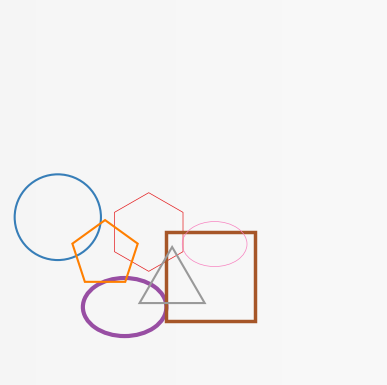[{"shape": "hexagon", "thickness": 0.5, "radius": 0.51, "center": [0.384, 0.397]}, {"shape": "circle", "thickness": 1.5, "radius": 0.56, "center": [0.149, 0.436]}, {"shape": "oval", "thickness": 3, "radius": 0.54, "center": [0.322, 0.203]}, {"shape": "pentagon", "thickness": 1.5, "radius": 0.44, "center": [0.271, 0.34]}, {"shape": "square", "thickness": 2.5, "radius": 0.58, "center": [0.543, 0.281]}, {"shape": "oval", "thickness": 0.5, "radius": 0.42, "center": [0.554, 0.366]}, {"shape": "triangle", "thickness": 1.5, "radius": 0.49, "center": [0.444, 0.261]}]